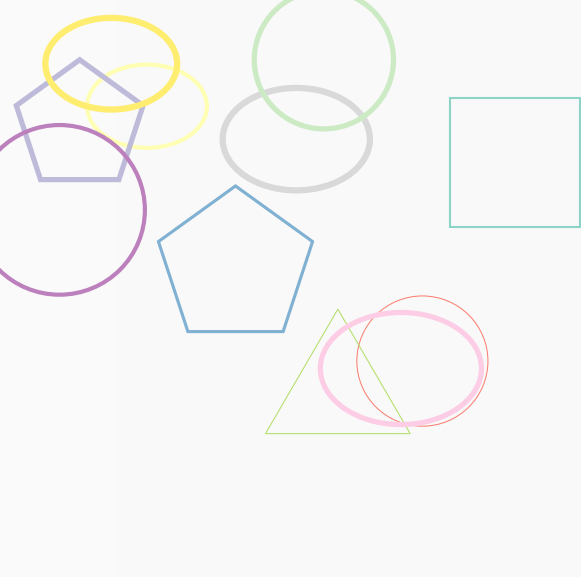[{"shape": "square", "thickness": 1, "radius": 0.56, "center": [0.887, 0.717]}, {"shape": "oval", "thickness": 2, "radius": 0.51, "center": [0.253, 0.815]}, {"shape": "pentagon", "thickness": 2.5, "radius": 0.57, "center": [0.137, 0.781]}, {"shape": "circle", "thickness": 0.5, "radius": 0.56, "center": [0.727, 0.374]}, {"shape": "pentagon", "thickness": 1.5, "radius": 0.7, "center": [0.405, 0.538]}, {"shape": "triangle", "thickness": 0.5, "radius": 0.72, "center": [0.581, 0.32]}, {"shape": "oval", "thickness": 2.5, "radius": 0.69, "center": [0.69, 0.361]}, {"shape": "oval", "thickness": 3, "radius": 0.63, "center": [0.51, 0.758]}, {"shape": "circle", "thickness": 2, "radius": 0.73, "center": [0.102, 0.636]}, {"shape": "circle", "thickness": 2.5, "radius": 0.6, "center": [0.557, 0.896]}, {"shape": "oval", "thickness": 3, "radius": 0.57, "center": [0.191, 0.889]}]